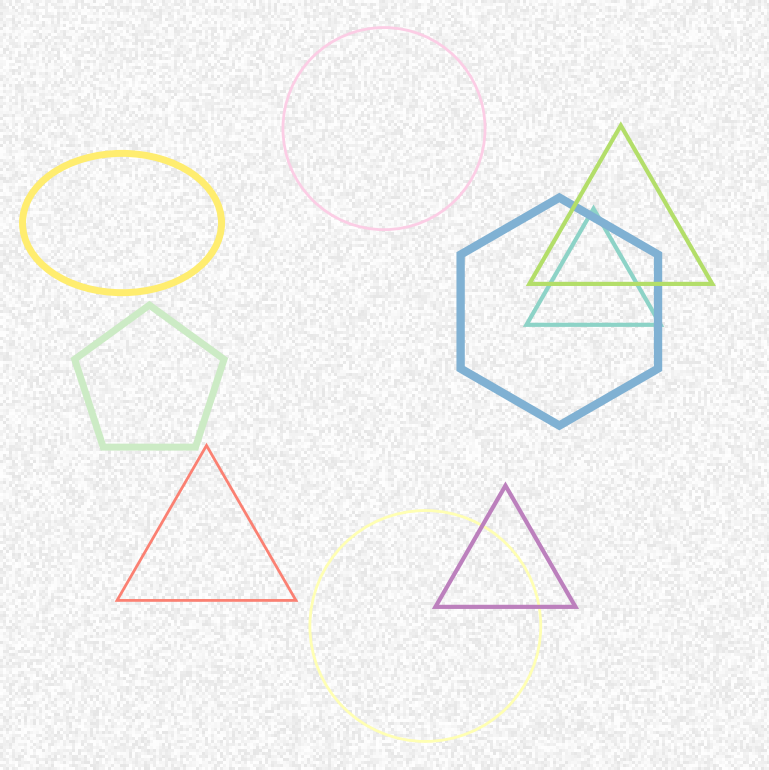[{"shape": "triangle", "thickness": 1.5, "radius": 0.5, "center": [0.771, 0.628]}, {"shape": "circle", "thickness": 1, "radius": 0.75, "center": [0.552, 0.187]}, {"shape": "triangle", "thickness": 1, "radius": 0.67, "center": [0.268, 0.287]}, {"shape": "hexagon", "thickness": 3, "radius": 0.74, "center": [0.726, 0.595]}, {"shape": "triangle", "thickness": 1.5, "radius": 0.69, "center": [0.806, 0.7]}, {"shape": "circle", "thickness": 1, "radius": 0.66, "center": [0.499, 0.833]}, {"shape": "triangle", "thickness": 1.5, "radius": 0.52, "center": [0.656, 0.264]}, {"shape": "pentagon", "thickness": 2.5, "radius": 0.51, "center": [0.194, 0.502]}, {"shape": "oval", "thickness": 2.5, "radius": 0.65, "center": [0.158, 0.71]}]